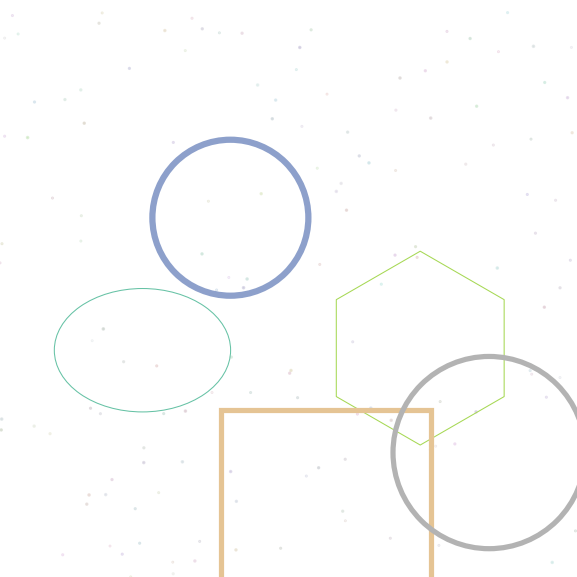[{"shape": "oval", "thickness": 0.5, "radius": 0.76, "center": [0.247, 0.393]}, {"shape": "circle", "thickness": 3, "radius": 0.68, "center": [0.399, 0.622]}, {"shape": "hexagon", "thickness": 0.5, "radius": 0.84, "center": [0.728, 0.396]}, {"shape": "square", "thickness": 2.5, "radius": 0.91, "center": [0.565, 0.107]}, {"shape": "circle", "thickness": 2.5, "radius": 0.83, "center": [0.847, 0.215]}]